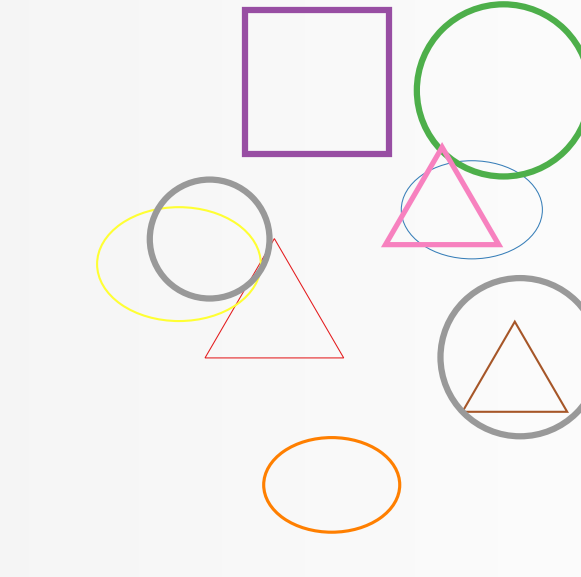[{"shape": "triangle", "thickness": 0.5, "radius": 0.69, "center": [0.472, 0.448]}, {"shape": "oval", "thickness": 0.5, "radius": 0.61, "center": [0.812, 0.636]}, {"shape": "circle", "thickness": 3, "radius": 0.75, "center": [0.866, 0.843]}, {"shape": "square", "thickness": 3, "radius": 0.62, "center": [0.546, 0.857]}, {"shape": "oval", "thickness": 1.5, "radius": 0.59, "center": [0.571, 0.159]}, {"shape": "oval", "thickness": 1, "radius": 0.7, "center": [0.308, 0.542]}, {"shape": "triangle", "thickness": 1, "radius": 0.52, "center": [0.886, 0.338]}, {"shape": "triangle", "thickness": 2.5, "radius": 0.56, "center": [0.761, 0.632]}, {"shape": "circle", "thickness": 3, "radius": 0.51, "center": [0.361, 0.585]}, {"shape": "circle", "thickness": 3, "radius": 0.68, "center": [0.895, 0.381]}]